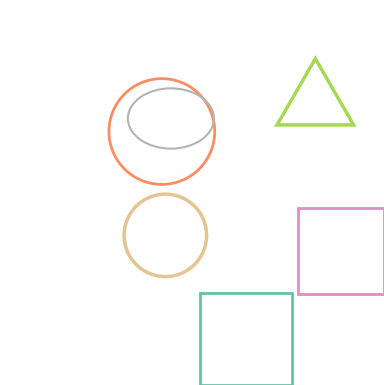[{"shape": "square", "thickness": 2, "radius": 0.6, "center": [0.638, 0.119]}, {"shape": "circle", "thickness": 2, "radius": 0.69, "center": [0.42, 0.658]}, {"shape": "square", "thickness": 2, "radius": 0.56, "center": [0.886, 0.348]}, {"shape": "triangle", "thickness": 2.5, "radius": 0.57, "center": [0.819, 0.733]}, {"shape": "circle", "thickness": 2.5, "radius": 0.54, "center": [0.429, 0.389]}, {"shape": "oval", "thickness": 1.5, "radius": 0.56, "center": [0.444, 0.692]}]